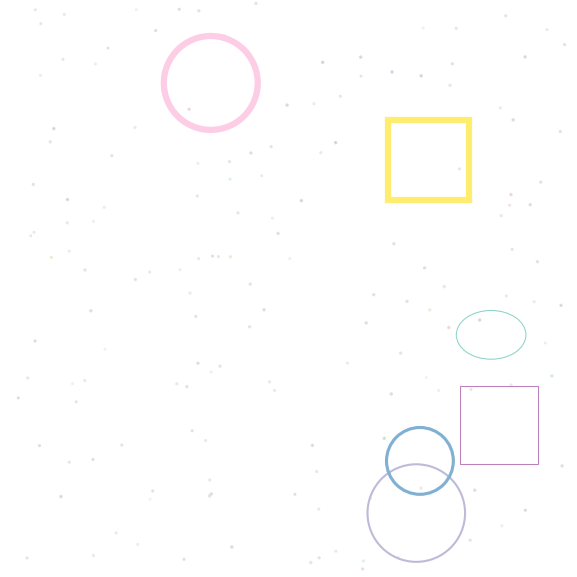[{"shape": "oval", "thickness": 0.5, "radius": 0.3, "center": [0.85, 0.419]}, {"shape": "circle", "thickness": 1, "radius": 0.42, "center": [0.721, 0.111]}, {"shape": "circle", "thickness": 1.5, "radius": 0.29, "center": [0.727, 0.201]}, {"shape": "circle", "thickness": 3, "radius": 0.41, "center": [0.365, 0.855]}, {"shape": "square", "thickness": 0.5, "radius": 0.34, "center": [0.864, 0.264]}, {"shape": "square", "thickness": 3, "radius": 0.35, "center": [0.742, 0.723]}]